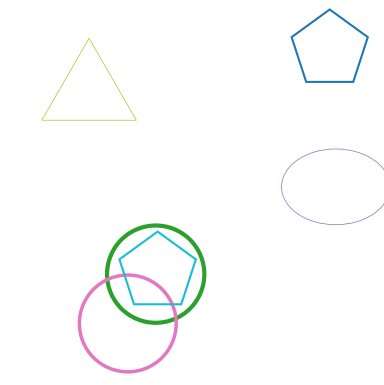[{"shape": "pentagon", "thickness": 1.5, "radius": 0.52, "center": [0.856, 0.871]}, {"shape": "circle", "thickness": 3, "radius": 0.63, "center": [0.404, 0.288]}, {"shape": "oval", "thickness": 0.5, "radius": 0.7, "center": [0.872, 0.515]}, {"shape": "circle", "thickness": 2.5, "radius": 0.63, "center": [0.332, 0.16]}, {"shape": "triangle", "thickness": 0.5, "radius": 0.71, "center": [0.231, 0.759]}, {"shape": "pentagon", "thickness": 1.5, "radius": 0.52, "center": [0.409, 0.294]}]